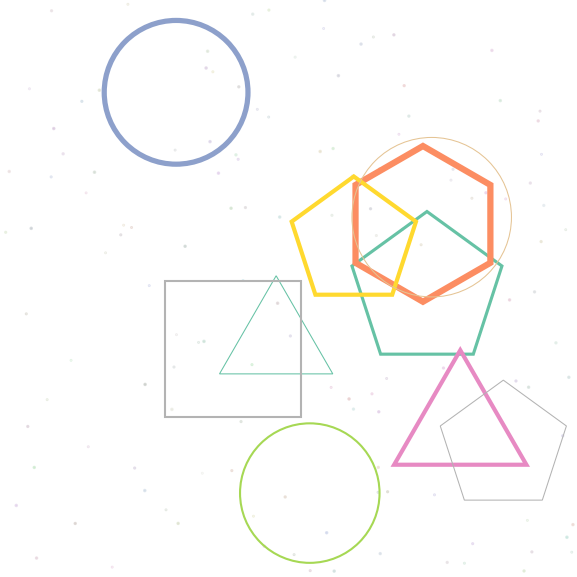[{"shape": "triangle", "thickness": 0.5, "radius": 0.57, "center": [0.478, 0.408]}, {"shape": "pentagon", "thickness": 1.5, "radius": 0.68, "center": [0.739, 0.496]}, {"shape": "hexagon", "thickness": 3, "radius": 0.67, "center": [0.732, 0.611]}, {"shape": "circle", "thickness": 2.5, "radius": 0.62, "center": [0.305, 0.839]}, {"shape": "triangle", "thickness": 2, "radius": 0.66, "center": [0.797, 0.261]}, {"shape": "circle", "thickness": 1, "radius": 0.6, "center": [0.536, 0.145]}, {"shape": "pentagon", "thickness": 2, "radius": 0.57, "center": [0.613, 0.58]}, {"shape": "circle", "thickness": 0.5, "radius": 0.69, "center": [0.748, 0.623]}, {"shape": "square", "thickness": 1, "radius": 0.59, "center": [0.404, 0.395]}, {"shape": "pentagon", "thickness": 0.5, "radius": 0.57, "center": [0.872, 0.226]}]